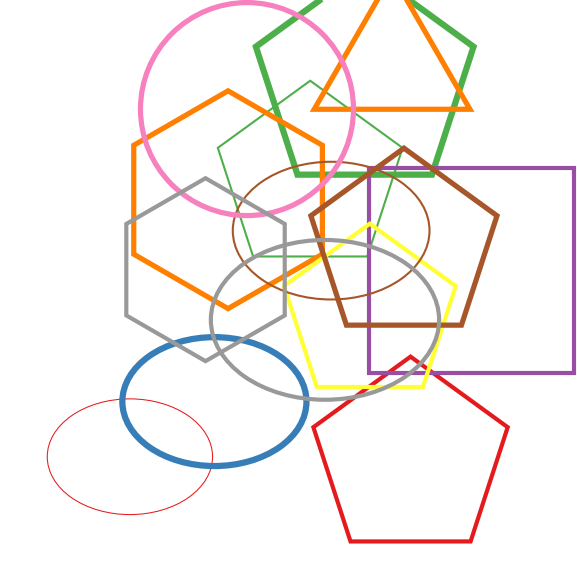[{"shape": "pentagon", "thickness": 2, "radius": 0.88, "center": [0.711, 0.205]}, {"shape": "oval", "thickness": 0.5, "radius": 0.72, "center": [0.225, 0.208]}, {"shape": "oval", "thickness": 3, "radius": 0.8, "center": [0.371, 0.304]}, {"shape": "pentagon", "thickness": 3, "radius": 0.99, "center": [0.632, 0.857]}, {"shape": "pentagon", "thickness": 1, "radius": 0.84, "center": [0.537, 0.691]}, {"shape": "square", "thickness": 2, "radius": 0.89, "center": [0.817, 0.531]}, {"shape": "triangle", "thickness": 2.5, "radius": 0.78, "center": [0.679, 0.888]}, {"shape": "hexagon", "thickness": 2.5, "radius": 0.94, "center": [0.395, 0.653]}, {"shape": "pentagon", "thickness": 2, "radius": 0.78, "center": [0.64, 0.455]}, {"shape": "pentagon", "thickness": 2.5, "radius": 0.85, "center": [0.699, 0.573]}, {"shape": "oval", "thickness": 1, "radius": 0.85, "center": [0.573, 0.6]}, {"shape": "circle", "thickness": 2.5, "radius": 0.92, "center": [0.428, 0.81]}, {"shape": "oval", "thickness": 2, "radius": 0.99, "center": [0.563, 0.445]}, {"shape": "hexagon", "thickness": 2, "radius": 0.79, "center": [0.356, 0.532]}]